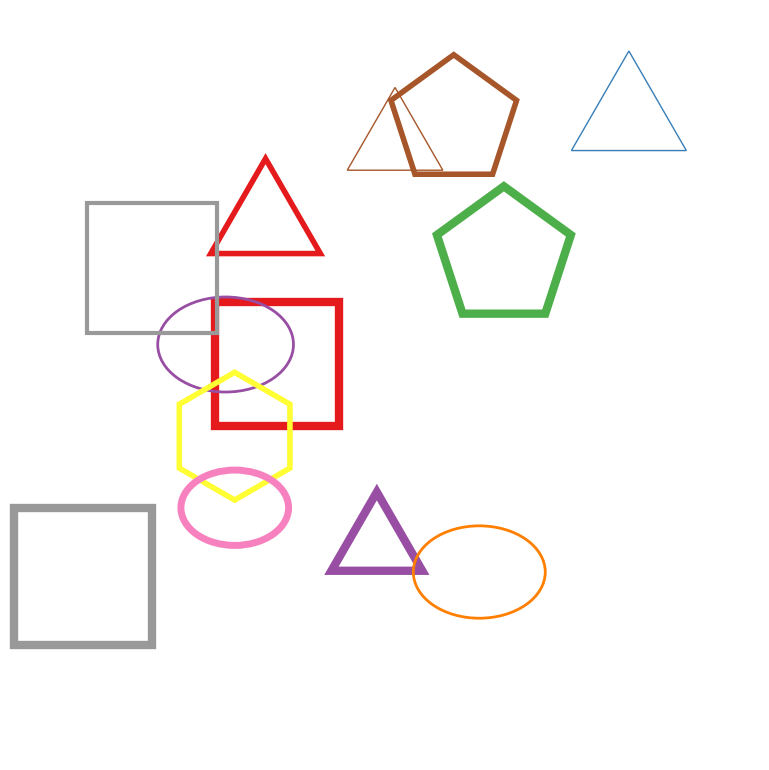[{"shape": "square", "thickness": 3, "radius": 0.4, "center": [0.36, 0.527]}, {"shape": "triangle", "thickness": 2, "radius": 0.41, "center": [0.345, 0.712]}, {"shape": "triangle", "thickness": 0.5, "radius": 0.43, "center": [0.817, 0.848]}, {"shape": "pentagon", "thickness": 3, "radius": 0.46, "center": [0.654, 0.667]}, {"shape": "oval", "thickness": 1, "radius": 0.44, "center": [0.293, 0.553]}, {"shape": "triangle", "thickness": 3, "radius": 0.34, "center": [0.489, 0.293]}, {"shape": "oval", "thickness": 1, "radius": 0.43, "center": [0.622, 0.257]}, {"shape": "hexagon", "thickness": 2, "radius": 0.41, "center": [0.305, 0.434]}, {"shape": "triangle", "thickness": 0.5, "radius": 0.36, "center": [0.513, 0.815]}, {"shape": "pentagon", "thickness": 2, "radius": 0.43, "center": [0.589, 0.843]}, {"shape": "oval", "thickness": 2.5, "radius": 0.35, "center": [0.305, 0.341]}, {"shape": "square", "thickness": 1.5, "radius": 0.42, "center": [0.198, 0.652]}, {"shape": "square", "thickness": 3, "radius": 0.45, "center": [0.108, 0.251]}]